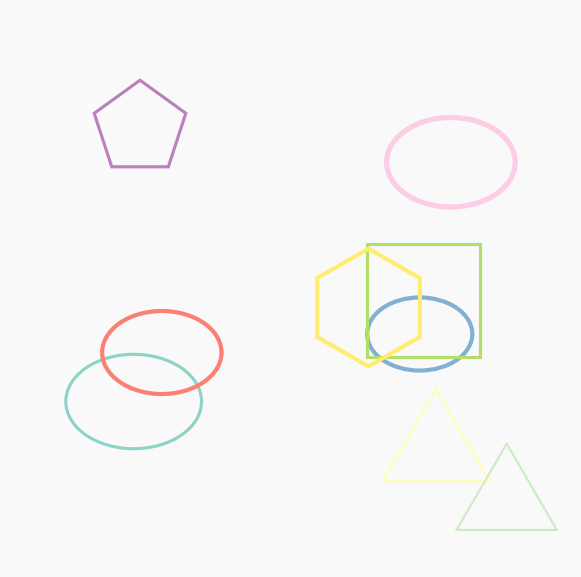[{"shape": "oval", "thickness": 1.5, "radius": 0.58, "center": [0.23, 0.304]}, {"shape": "triangle", "thickness": 1, "radius": 0.53, "center": [0.75, 0.219]}, {"shape": "oval", "thickness": 2, "radius": 0.51, "center": [0.278, 0.389]}, {"shape": "oval", "thickness": 2, "radius": 0.45, "center": [0.722, 0.421]}, {"shape": "square", "thickness": 1.5, "radius": 0.49, "center": [0.729, 0.479]}, {"shape": "oval", "thickness": 2.5, "radius": 0.55, "center": [0.776, 0.718]}, {"shape": "pentagon", "thickness": 1.5, "radius": 0.41, "center": [0.241, 0.777]}, {"shape": "triangle", "thickness": 1, "radius": 0.5, "center": [0.872, 0.131]}, {"shape": "hexagon", "thickness": 2, "radius": 0.51, "center": [0.634, 0.467]}]